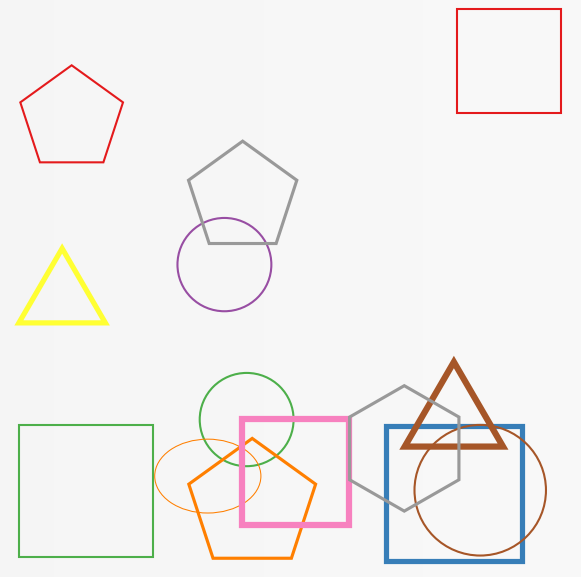[{"shape": "square", "thickness": 1, "radius": 0.45, "center": [0.876, 0.894]}, {"shape": "pentagon", "thickness": 1, "radius": 0.46, "center": [0.123, 0.793]}, {"shape": "square", "thickness": 2.5, "radius": 0.59, "center": [0.781, 0.145]}, {"shape": "circle", "thickness": 1, "radius": 0.4, "center": [0.424, 0.273]}, {"shape": "square", "thickness": 1, "radius": 0.57, "center": [0.148, 0.149]}, {"shape": "circle", "thickness": 1, "radius": 0.4, "center": [0.386, 0.541]}, {"shape": "pentagon", "thickness": 1.5, "radius": 0.57, "center": [0.434, 0.125]}, {"shape": "oval", "thickness": 0.5, "radius": 0.46, "center": [0.358, 0.175]}, {"shape": "triangle", "thickness": 2.5, "radius": 0.43, "center": [0.107, 0.483]}, {"shape": "circle", "thickness": 1, "radius": 0.57, "center": [0.826, 0.15]}, {"shape": "triangle", "thickness": 3, "radius": 0.49, "center": [0.781, 0.275]}, {"shape": "square", "thickness": 3, "radius": 0.46, "center": [0.508, 0.181]}, {"shape": "hexagon", "thickness": 1.5, "radius": 0.54, "center": [0.696, 0.223]}, {"shape": "pentagon", "thickness": 1.5, "radius": 0.49, "center": [0.417, 0.657]}]